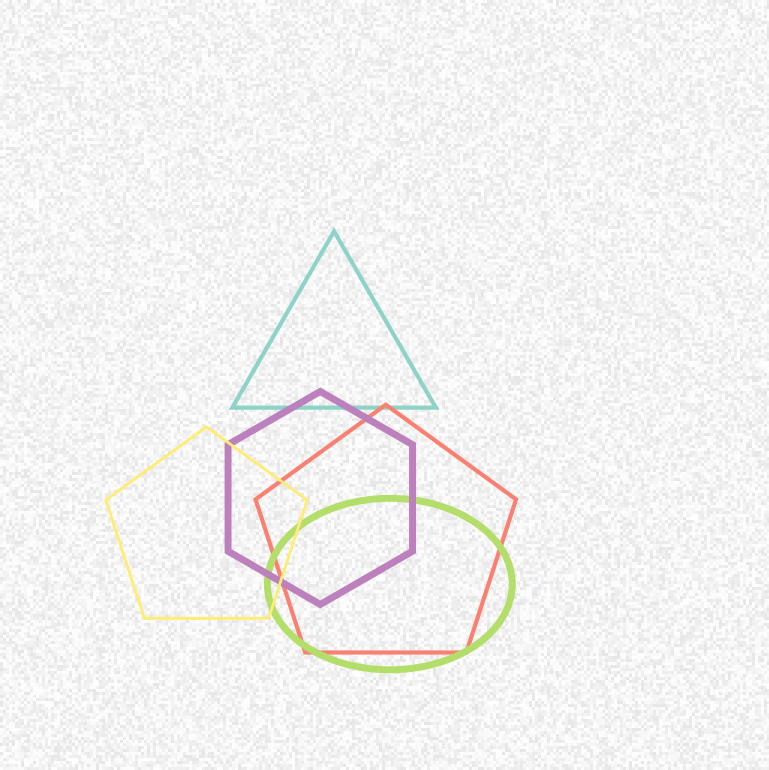[{"shape": "triangle", "thickness": 1.5, "radius": 0.76, "center": [0.434, 0.547]}, {"shape": "pentagon", "thickness": 1.5, "radius": 0.89, "center": [0.501, 0.297]}, {"shape": "oval", "thickness": 2.5, "radius": 0.8, "center": [0.506, 0.241]}, {"shape": "hexagon", "thickness": 2.5, "radius": 0.69, "center": [0.416, 0.353]}, {"shape": "pentagon", "thickness": 1, "radius": 0.69, "center": [0.268, 0.308]}]